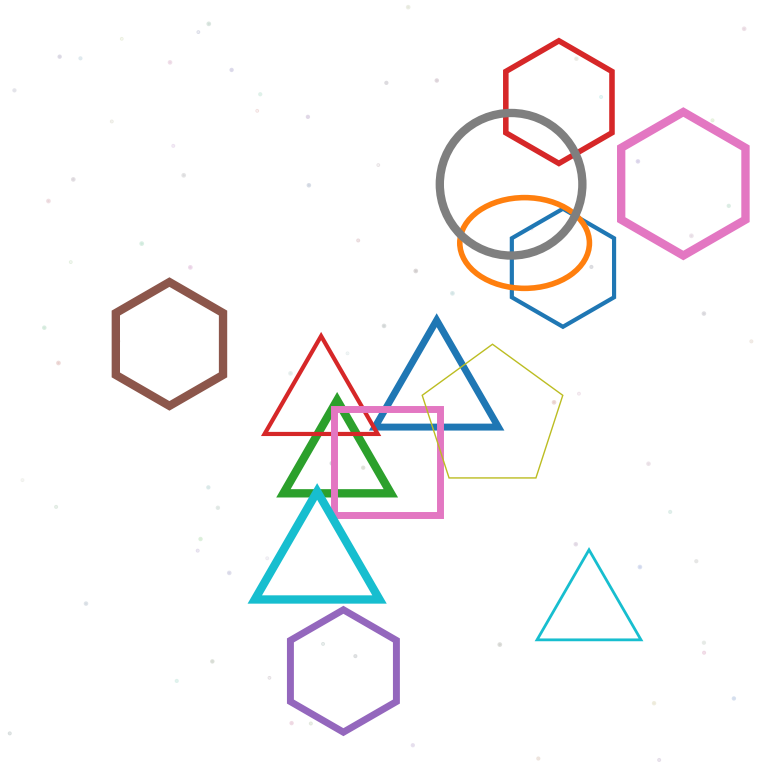[{"shape": "triangle", "thickness": 2.5, "radius": 0.46, "center": [0.567, 0.492]}, {"shape": "hexagon", "thickness": 1.5, "radius": 0.38, "center": [0.731, 0.652]}, {"shape": "oval", "thickness": 2, "radius": 0.42, "center": [0.681, 0.684]}, {"shape": "triangle", "thickness": 3, "radius": 0.4, "center": [0.438, 0.4]}, {"shape": "hexagon", "thickness": 2, "radius": 0.4, "center": [0.726, 0.867]}, {"shape": "triangle", "thickness": 1.5, "radius": 0.42, "center": [0.417, 0.479]}, {"shape": "hexagon", "thickness": 2.5, "radius": 0.4, "center": [0.446, 0.129]}, {"shape": "hexagon", "thickness": 3, "radius": 0.4, "center": [0.22, 0.553]}, {"shape": "square", "thickness": 2.5, "radius": 0.35, "center": [0.503, 0.4]}, {"shape": "hexagon", "thickness": 3, "radius": 0.47, "center": [0.887, 0.761]}, {"shape": "circle", "thickness": 3, "radius": 0.46, "center": [0.664, 0.761]}, {"shape": "pentagon", "thickness": 0.5, "radius": 0.48, "center": [0.64, 0.457]}, {"shape": "triangle", "thickness": 3, "radius": 0.47, "center": [0.412, 0.268]}, {"shape": "triangle", "thickness": 1, "radius": 0.39, "center": [0.765, 0.208]}]